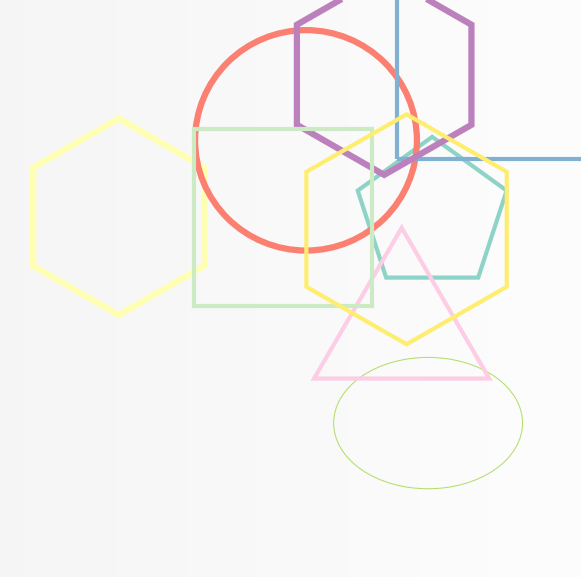[{"shape": "pentagon", "thickness": 2, "radius": 0.67, "center": [0.744, 0.627]}, {"shape": "hexagon", "thickness": 3, "radius": 0.85, "center": [0.204, 0.624]}, {"shape": "circle", "thickness": 3, "radius": 0.95, "center": [0.526, 0.756]}, {"shape": "square", "thickness": 2, "radius": 0.85, "center": [0.853, 0.892]}, {"shape": "oval", "thickness": 0.5, "radius": 0.81, "center": [0.736, 0.267]}, {"shape": "triangle", "thickness": 2, "radius": 0.87, "center": [0.691, 0.431]}, {"shape": "hexagon", "thickness": 3, "radius": 0.87, "center": [0.661, 0.87]}, {"shape": "square", "thickness": 2, "radius": 0.76, "center": [0.487, 0.623]}, {"shape": "hexagon", "thickness": 2, "radius": 1.0, "center": [0.699, 0.602]}]